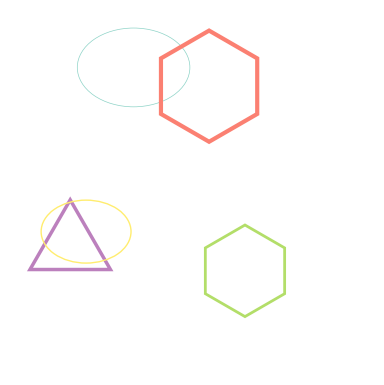[{"shape": "oval", "thickness": 0.5, "radius": 0.73, "center": [0.347, 0.825]}, {"shape": "hexagon", "thickness": 3, "radius": 0.72, "center": [0.543, 0.776]}, {"shape": "hexagon", "thickness": 2, "radius": 0.59, "center": [0.636, 0.297]}, {"shape": "triangle", "thickness": 2.5, "radius": 0.6, "center": [0.182, 0.36]}, {"shape": "oval", "thickness": 1, "radius": 0.58, "center": [0.224, 0.398]}]